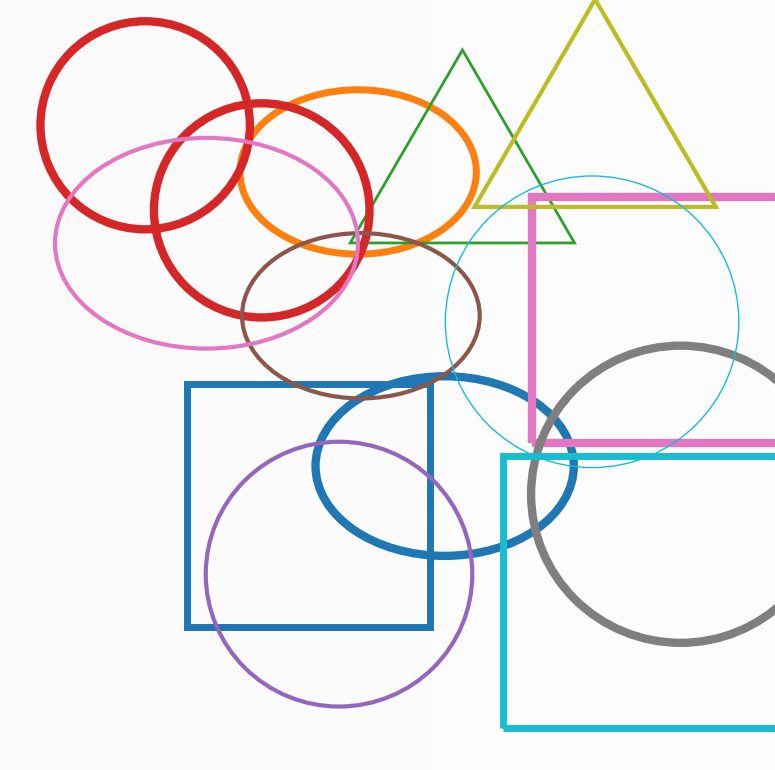[{"shape": "square", "thickness": 2.5, "radius": 0.79, "center": [0.398, 0.343]}, {"shape": "oval", "thickness": 3, "radius": 0.83, "center": [0.574, 0.395]}, {"shape": "oval", "thickness": 2.5, "radius": 0.76, "center": [0.462, 0.777]}, {"shape": "triangle", "thickness": 1, "radius": 0.84, "center": [0.597, 0.768]}, {"shape": "circle", "thickness": 3, "radius": 0.68, "center": [0.187, 0.837]}, {"shape": "circle", "thickness": 3, "radius": 0.7, "center": [0.338, 0.727]}, {"shape": "circle", "thickness": 1.5, "radius": 0.86, "center": [0.437, 0.254]}, {"shape": "oval", "thickness": 1.5, "radius": 0.77, "center": [0.466, 0.59]}, {"shape": "oval", "thickness": 1.5, "radius": 0.98, "center": [0.266, 0.684]}, {"shape": "square", "thickness": 3, "radius": 0.8, "center": [0.845, 0.585]}, {"shape": "circle", "thickness": 3, "radius": 0.96, "center": [0.878, 0.358]}, {"shape": "triangle", "thickness": 1.5, "radius": 0.9, "center": [0.768, 0.821]}, {"shape": "circle", "thickness": 0.5, "radius": 0.95, "center": [0.764, 0.582]}, {"shape": "square", "thickness": 2.5, "radius": 0.88, "center": [0.825, 0.231]}]